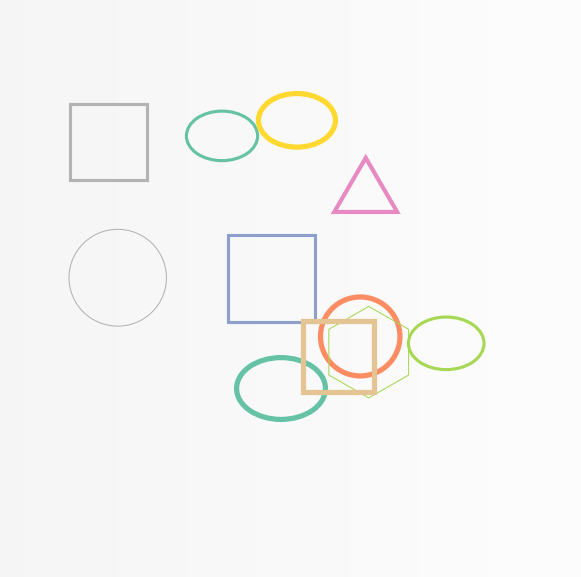[{"shape": "oval", "thickness": 2.5, "radius": 0.38, "center": [0.484, 0.326]}, {"shape": "oval", "thickness": 1.5, "radius": 0.31, "center": [0.382, 0.764]}, {"shape": "circle", "thickness": 2.5, "radius": 0.34, "center": [0.62, 0.417]}, {"shape": "square", "thickness": 1.5, "radius": 0.38, "center": [0.467, 0.517]}, {"shape": "triangle", "thickness": 2, "radius": 0.31, "center": [0.629, 0.663]}, {"shape": "hexagon", "thickness": 0.5, "radius": 0.4, "center": [0.634, 0.389]}, {"shape": "oval", "thickness": 1.5, "radius": 0.33, "center": [0.768, 0.405]}, {"shape": "oval", "thickness": 2.5, "radius": 0.33, "center": [0.511, 0.791]}, {"shape": "square", "thickness": 2.5, "radius": 0.31, "center": [0.582, 0.382]}, {"shape": "square", "thickness": 1.5, "radius": 0.33, "center": [0.187, 0.754]}, {"shape": "circle", "thickness": 0.5, "radius": 0.42, "center": [0.203, 0.518]}]